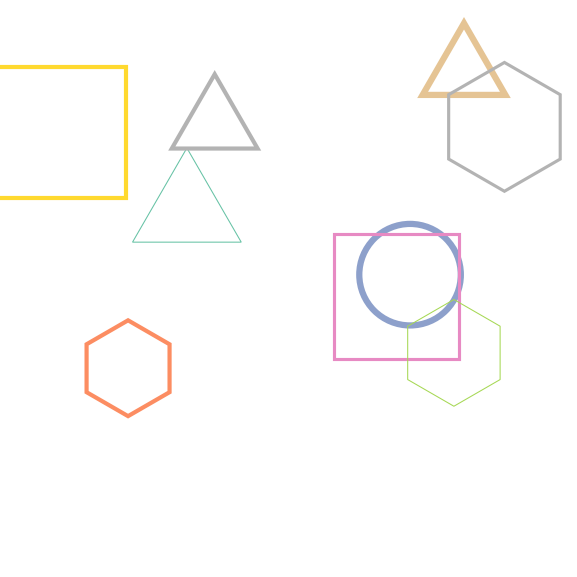[{"shape": "triangle", "thickness": 0.5, "radius": 0.54, "center": [0.324, 0.634]}, {"shape": "hexagon", "thickness": 2, "radius": 0.41, "center": [0.222, 0.362]}, {"shape": "circle", "thickness": 3, "radius": 0.44, "center": [0.71, 0.524]}, {"shape": "square", "thickness": 1.5, "radius": 0.54, "center": [0.687, 0.486]}, {"shape": "hexagon", "thickness": 0.5, "radius": 0.46, "center": [0.786, 0.388]}, {"shape": "square", "thickness": 2, "radius": 0.57, "center": [0.104, 0.769]}, {"shape": "triangle", "thickness": 3, "radius": 0.41, "center": [0.803, 0.876]}, {"shape": "hexagon", "thickness": 1.5, "radius": 0.56, "center": [0.873, 0.779]}, {"shape": "triangle", "thickness": 2, "radius": 0.43, "center": [0.372, 0.785]}]